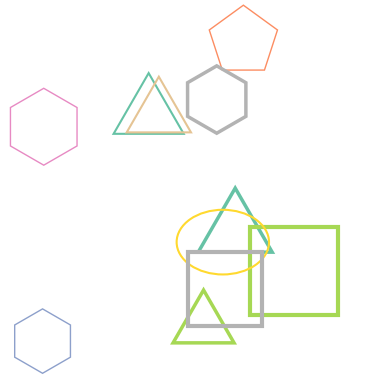[{"shape": "triangle", "thickness": 2.5, "radius": 0.55, "center": [0.611, 0.4]}, {"shape": "triangle", "thickness": 1.5, "radius": 0.53, "center": [0.386, 0.705]}, {"shape": "pentagon", "thickness": 1, "radius": 0.47, "center": [0.632, 0.893]}, {"shape": "hexagon", "thickness": 1, "radius": 0.42, "center": [0.111, 0.114]}, {"shape": "hexagon", "thickness": 1, "radius": 0.5, "center": [0.114, 0.671]}, {"shape": "square", "thickness": 3, "radius": 0.57, "center": [0.763, 0.296]}, {"shape": "triangle", "thickness": 2.5, "radius": 0.46, "center": [0.529, 0.155]}, {"shape": "oval", "thickness": 1.5, "radius": 0.6, "center": [0.579, 0.371]}, {"shape": "triangle", "thickness": 1.5, "radius": 0.48, "center": [0.413, 0.704]}, {"shape": "hexagon", "thickness": 2.5, "radius": 0.44, "center": [0.563, 0.741]}, {"shape": "square", "thickness": 3, "radius": 0.48, "center": [0.584, 0.25]}]